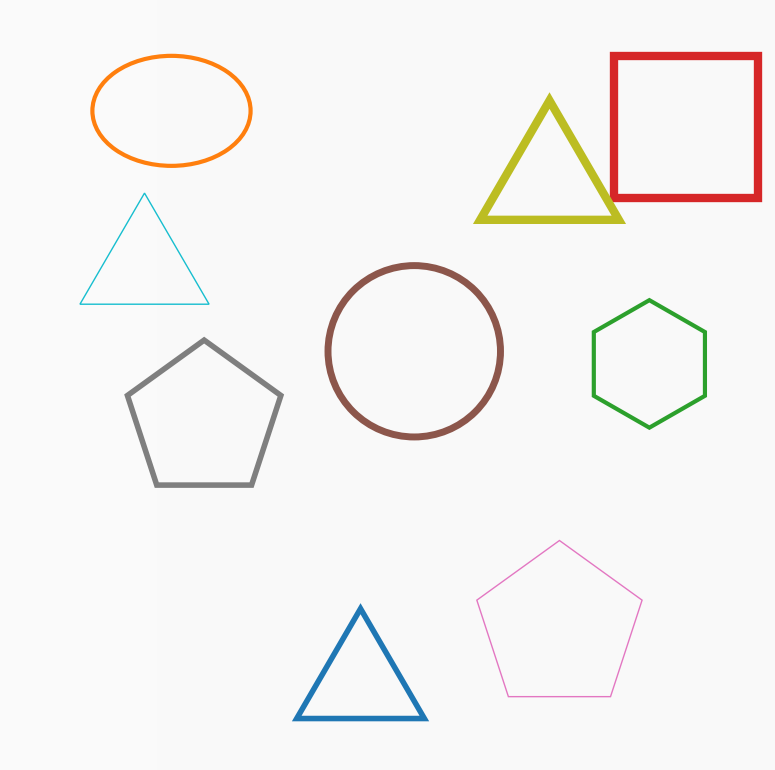[{"shape": "triangle", "thickness": 2, "radius": 0.48, "center": [0.465, 0.114]}, {"shape": "oval", "thickness": 1.5, "radius": 0.51, "center": [0.221, 0.856]}, {"shape": "hexagon", "thickness": 1.5, "radius": 0.41, "center": [0.838, 0.527]}, {"shape": "square", "thickness": 3, "radius": 0.46, "center": [0.885, 0.835]}, {"shape": "circle", "thickness": 2.5, "radius": 0.56, "center": [0.535, 0.544]}, {"shape": "pentagon", "thickness": 0.5, "radius": 0.56, "center": [0.722, 0.186]}, {"shape": "pentagon", "thickness": 2, "radius": 0.52, "center": [0.263, 0.454]}, {"shape": "triangle", "thickness": 3, "radius": 0.52, "center": [0.709, 0.766]}, {"shape": "triangle", "thickness": 0.5, "radius": 0.48, "center": [0.186, 0.653]}]